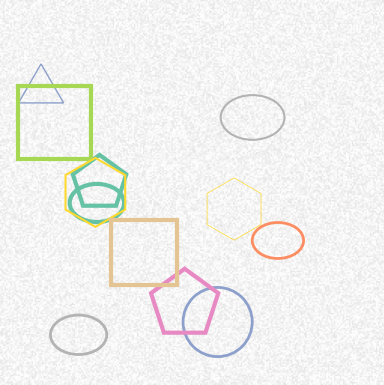[{"shape": "oval", "thickness": 3, "radius": 0.35, "center": [0.252, 0.473]}, {"shape": "pentagon", "thickness": 3, "radius": 0.36, "center": [0.259, 0.525]}, {"shape": "oval", "thickness": 2, "radius": 0.33, "center": [0.722, 0.375]}, {"shape": "triangle", "thickness": 1, "radius": 0.34, "center": [0.107, 0.766]}, {"shape": "circle", "thickness": 2, "radius": 0.45, "center": [0.565, 0.164]}, {"shape": "pentagon", "thickness": 3, "radius": 0.46, "center": [0.48, 0.21]}, {"shape": "square", "thickness": 3, "radius": 0.48, "center": [0.142, 0.682]}, {"shape": "hexagon", "thickness": 0.5, "radius": 0.4, "center": [0.608, 0.457]}, {"shape": "hexagon", "thickness": 1.5, "radius": 0.45, "center": [0.248, 0.5]}, {"shape": "square", "thickness": 3, "radius": 0.43, "center": [0.374, 0.344]}, {"shape": "oval", "thickness": 1.5, "radius": 0.41, "center": [0.656, 0.695]}, {"shape": "oval", "thickness": 2, "radius": 0.37, "center": [0.204, 0.13]}]